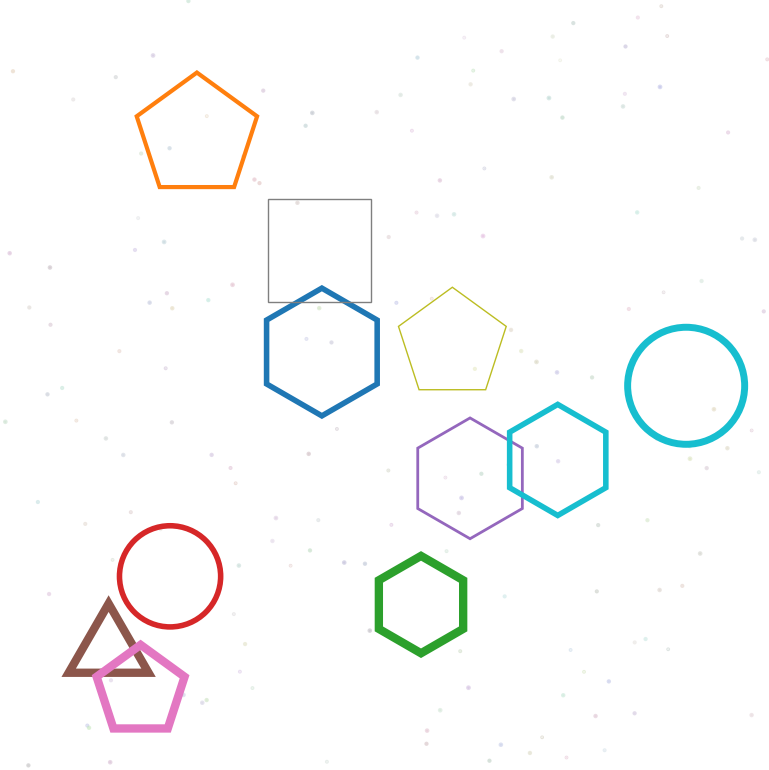[{"shape": "hexagon", "thickness": 2, "radius": 0.41, "center": [0.418, 0.543]}, {"shape": "pentagon", "thickness": 1.5, "radius": 0.41, "center": [0.256, 0.824]}, {"shape": "hexagon", "thickness": 3, "radius": 0.32, "center": [0.547, 0.215]}, {"shape": "circle", "thickness": 2, "radius": 0.33, "center": [0.221, 0.252]}, {"shape": "hexagon", "thickness": 1, "radius": 0.39, "center": [0.61, 0.379]}, {"shape": "triangle", "thickness": 3, "radius": 0.3, "center": [0.141, 0.156]}, {"shape": "pentagon", "thickness": 3, "radius": 0.3, "center": [0.183, 0.103]}, {"shape": "square", "thickness": 0.5, "radius": 0.33, "center": [0.415, 0.675]}, {"shape": "pentagon", "thickness": 0.5, "radius": 0.37, "center": [0.587, 0.553]}, {"shape": "hexagon", "thickness": 2, "radius": 0.36, "center": [0.724, 0.403]}, {"shape": "circle", "thickness": 2.5, "radius": 0.38, "center": [0.891, 0.499]}]